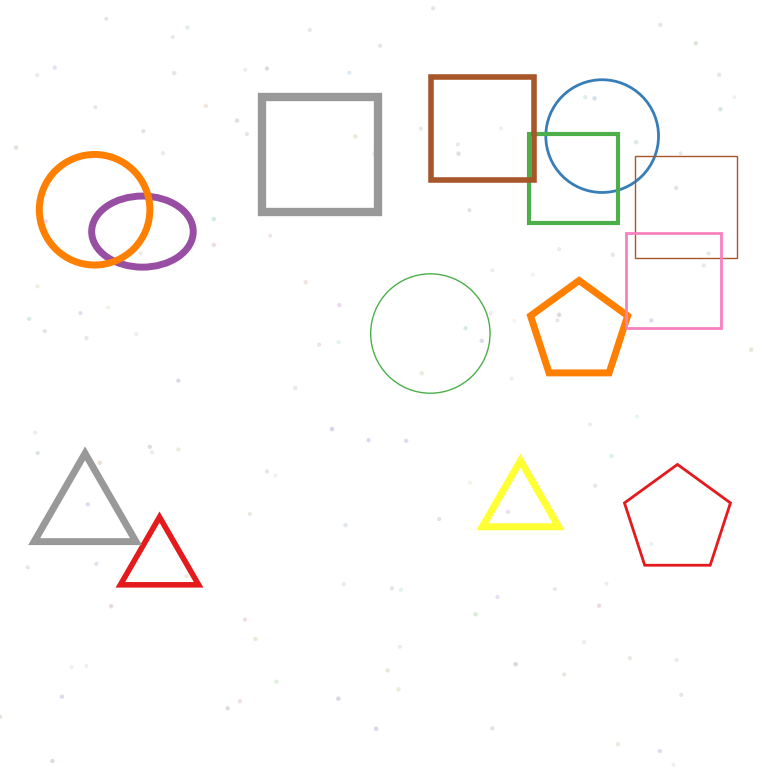[{"shape": "pentagon", "thickness": 1, "radius": 0.36, "center": [0.88, 0.324]}, {"shape": "triangle", "thickness": 2, "radius": 0.29, "center": [0.207, 0.27]}, {"shape": "circle", "thickness": 1, "radius": 0.37, "center": [0.782, 0.823]}, {"shape": "square", "thickness": 1.5, "radius": 0.29, "center": [0.745, 0.768]}, {"shape": "circle", "thickness": 0.5, "radius": 0.39, "center": [0.559, 0.567]}, {"shape": "oval", "thickness": 2.5, "radius": 0.33, "center": [0.185, 0.699]}, {"shape": "pentagon", "thickness": 2.5, "radius": 0.33, "center": [0.752, 0.569]}, {"shape": "circle", "thickness": 2.5, "radius": 0.36, "center": [0.123, 0.728]}, {"shape": "triangle", "thickness": 2.5, "radius": 0.29, "center": [0.676, 0.345]}, {"shape": "square", "thickness": 0.5, "radius": 0.33, "center": [0.891, 0.731]}, {"shape": "square", "thickness": 2, "radius": 0.33, "center": [0.627, 0.833]}, {"shape": "square", "thickness": 1, "radius": 0.31, "center": [0.875, 0.635]}, {"shape": "square", "thickness": 3, "radius": 0.38, "center": [0.416, 0.799]}, {"shape": "triangle", "thickness": 2.5, "radius": 0.38, "center": [0.11, 0.335]}]